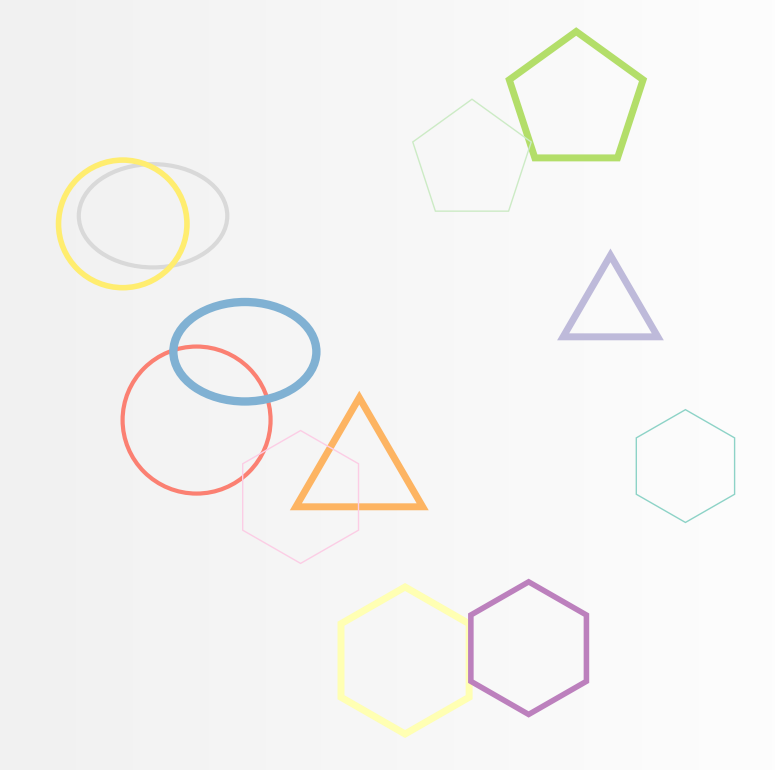[{"shape": "hexagon", "thickness": 0.5, "radius": 0.37, "center": [0.884, 0.395]}, {"shape": "hexagon", "thickness": 2.5, "radius": 0.48, "center": [0.523, 0.142]}, {"shape": "triangle", "thickness": 2.5, "radius": 0.35, "center": [0.788, 0.598]}, {"shape": "circle", "thickness": 1.5, "radius": 0.48, "center": [0.254, 0.454]}, {"shape": "oval", "thickness": 3, "radius": 0.46, "center": [0.316, 0.543]}, {"shape": "triangle", "thickness": 2.5, "radius": 0.47, "center": [0.464, 0.389]}, {"shape": "pentagon", "thickness": 2.5, "radius": 0.45, "center": [0.743, 0.868]}, {"shape": "hexagon", "thickness": 0.5, "radius": 0.43, "center": [0.388, 0.355]}, {"shape": "oval", "thickness": 1.5, "radius": 0.48, "center": [0.197, 0.72]}, {"shape": "hexagon", "thickness": 2, "radius": 0.43, "center": [0.682, 0.158]}, {"shape": "pentagon", "thickness": 0.5, "radius": 0.4, "center": [0.609, 0.791]}, {"shape": "circle", "thickness": 2, "radius": 0.41, "center": [0.158, 0.709]}]